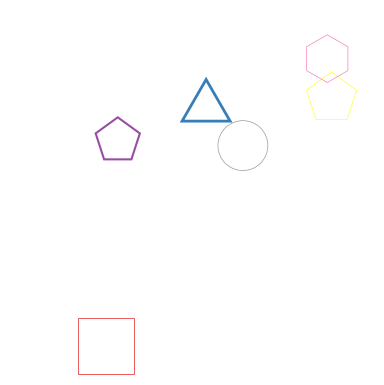[{"shape": "square", "thickness": 0.5, "radius": 0.36, "center": [0.276, 0.101]}, {"shape": "triangle", "thickness": 2, "radius": 0.36, "center": [0.535, 0.721]}, {"shape": "pentagon", "thickness": 1.5, "radius": 0.3, "center": [0.306, 0.635]}, {"shape": "pentagon", "thickness": 0.5, "radius": 0.34, "center": [0.861, 0.744]}, {"shape": "hexagon", "thickness": 0.5, "radius": 0.31, "center": [0.85, 0.848]}, {"shape": "circle", "thickness": 0.5, "radius": 0.32, "center": [0.631, 0.622]}]